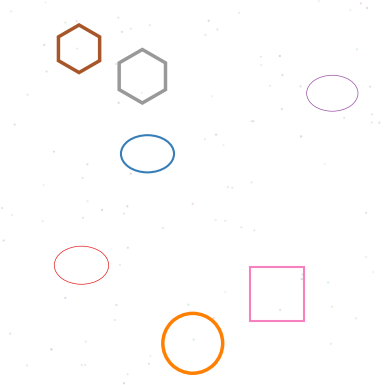[{"shape": "oval", "thickness": 0.5, "radius": 0.35, "center": [0.212, 0.311]}, {"shape": "oval", "thickness": 1.5, "radius": 0.34, "center": [0.383, 0.601]}, {"shape": "oval", "thickness": 0.5, "radius": 0.33, "center": [0.863, 0.758]}, {"shape": "circle", "thickness": 2.5, "radius": 0.39, "center": [0.501, 0.108]}, {"shape": "hexagon", "thickness": 2.5, "radius": 0.31, "center": [0.205, 0.873]}, {"shape": "square", "thickness": 1.5, "radius": 0.35, "center": [0.719, 0.236]}, {"shape": "hexagon", "thickness": 2.5, "radius": 0.35, "center": [0.37, 0.802]}]